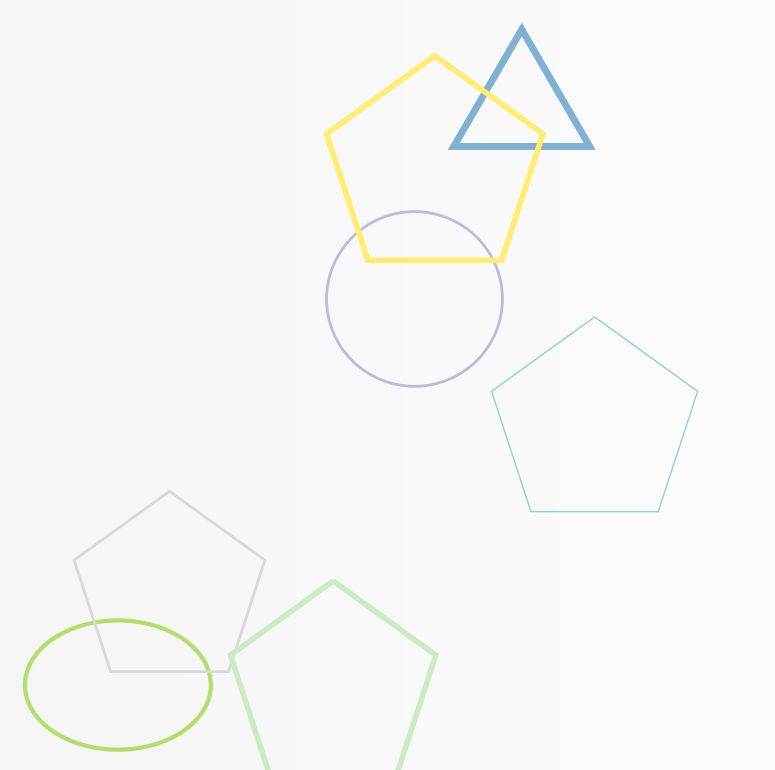[{"shape": "pentagon", "thickness": 0.5, "radius": 0.7, "center": [0.767, 0.449]}, {"shape": "circle", "thickness": 1, "radius": 0.57, "center": [0.535, 0.612]}, {"shape": "triangle", "thickness": 2.5, "radius": 0.51, "center": [0.673, 0.86]}, {"shape": "oval", "thickness": 1.5, "radius": 0.6, "center": [0.152, 0.11]}, {"shape": "pentagon", "thickness": 1, "radius": 0.65, "center": [0.219, 0.233]}, {"shape": "pentagon", "thickness": 2, "radius": 0.7, "center": [0.43, 0.106]}, {"shape": "pentagon", "thickness": 2, "radius": 0.73, "center": [0.561, 0.781]}]